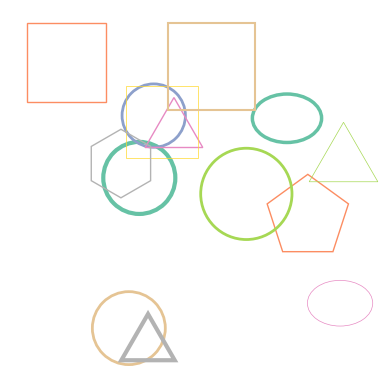[{"shape": "oval", "thickness": 2.5, "radius": 0.45, "center": [0.745, 0.693]}, {"shape": "circle", "thickness": 3, "radius": 0.47, "center": [0.362, 0.538]}, {"shape": "pentagon", "thickness": 1, "radius": 0.56, "center": [0.799, 0.436]}, {"shape": "square", "thickness": 1, "radius": 0.51, "center": [0.172, 0.838]}, {"shape": "circle", "thickness": 2, "radius": 0.41, "center": [0.399, 0.7]}, {"shape": "oval", "thickness": 0.5, "radius": 0.42, "center": [0.883, 0.212]}, {"shape": "triangle", "thickness": 1, "radius": 0.43, "center": [0.452, 0.66]}, {"shape": "circle", "thickness": 2, "radius": 0.59, "center": [0.64, 0.496]}, {"shape": "triangle", "thickness": 0.5, "radius": 0.51, "center": [0.892, 0.579]}, {"shape": "square", "thickness": 0.5, "radius": 0.47, "center": [0.421, 0.684]}, {"shape": "circle", "thickness": 2, "radius": 0.47, "center": [0.335, 0.148]}, {"shape": "square", "thickness": 1.5, "radius": 0.57, "center": [0.549, 0.827]}, {"shape": "hexagon", "thickness": 1, "radius": 0.44, "center": [0.314, 0.575]}, {"shape": "triangle", "thickness": 3, "radius": 0.4, "center": [0.384, 0.104]}]